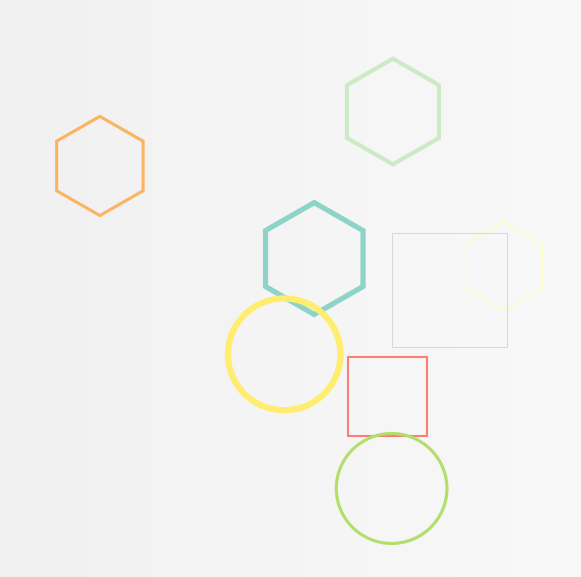[{"shape": "hexagon", "thickness": 2.5, "radius": 0.48, "center": [0.541, 0.551]}, {"shape": "hexagon", "thickness": 0.5, "radius": 0.38, "center": [0.867, 0.538]}, {"shape": "square", "thickness": 1, "radius": 0.34, "center": [0.666, 0.312]}, {"shape": "hexagon", "thickness": 1.5, "radius": 0.43, "center": [0.172, 0.712]}, {"shape": "circle", "thickness": 1.5, "radius": 0.48, "center": [0.674, 0.153]}, {"shape": "square", "thickness": 0.5, "radius": 0.49, "center": [0.773, 0.497]}, {"shape": "hexagon", "thickness": 2, "radius": 0.46, "center": [0.676, 0.806]}, {"shape": "circle", "thickness": 3, "radius": 0.48, "center": [0.489, 0.386]}]